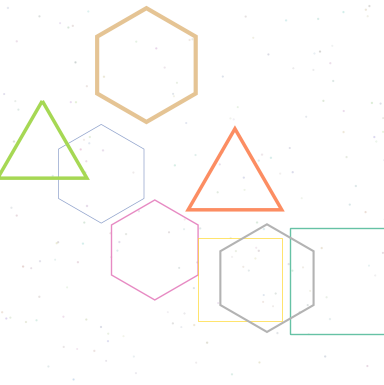[{"shape": "square", "thickness": 1, "radius": 0.69, "center": [0.89, 0.271]}, {"shape": "triangle", "thickness": 2.5, "radius": 0.7, "center": [0.61, 0.525]}, {"shape": "hexagon", "thickness": 0.5, "radius": 0.64, "center": [0.263, 0.549]}, {"shape": "hexagon", "thickness": 1, "radius": 0.65, "center": [0.402, 0.351]}, {"shape": "triangle", "thickness": 2.5, "radius": 0.67, "center": [0.11, 0.604]}, {"shape": "square", "thickness": 0.5, "radius": 0.54, "center": [0.624, 0.274]}, {"shape": "hexagon", "thickness": 3, "radius": 0.74, "center": [0.38, 0.831]}, {"shape": "hexagon", "thickness": 1.5, "radius": 0.7, "center": [0.693, 0.278]}]